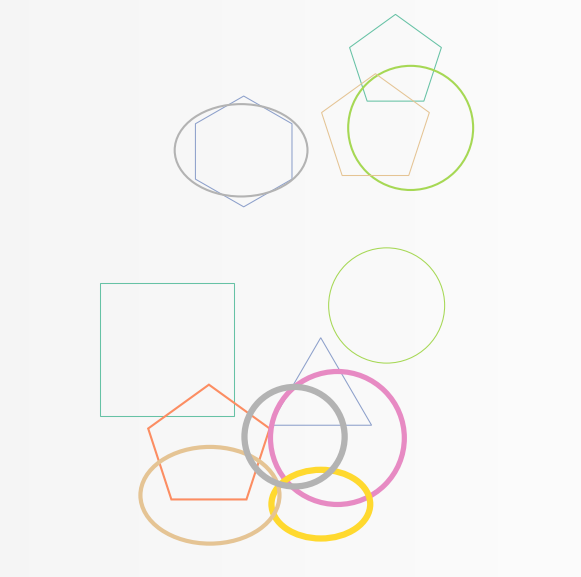[{"shape": "square", "thickness": 0.5, "radius": 0.58, "center": [0.287, 0.394]}, {"shape": "pentagon", "thickness": 0.5, "radius": 0.42, "center": [0.68, 0.891]}, {"shape": "pentagon", "thickness": 1, "radius": 0.55, "center": [0.359, 0.223]}, {"shape": "hexagon", "thickness": 0.5, "radius": 0.48, "center": [0.419, 0.737]}, {"shape": "triangle", "thickness": 0.5, "radius": 0.51, "center": [0.552, 0.313]}, {"shape": "circle", "thickness": 2.5, "radius": 0.58, "center": [0.58, 0.241]}, {"shape": "circle", "thickness": 0.5, "radius": 0.5, "center": [0.665, 0.47]}, {"shape": "circle", "thickness": 1, "radius": 0.54, "center": [0.707, 0.778]}, {"shape": "oval", "thickness": 3, "radius": 0.42, "center": [0.552, 0.126]}, {"shape": "oval", "thickness": 2, "radius": 0.6, "center": [0.361, 0.142]}, {"shape": "pentagon", "thickness": 0.5, "radius": 0.49, "center": [0.646, 0.774]}, {"shape": "circle", "thickness": 3, "radius": 0.43, "center": [0.507, 0.243]}, {"shape": "oval", "thickness": 1, "radius": 0.57, "center": [0.415, 0.739]}]